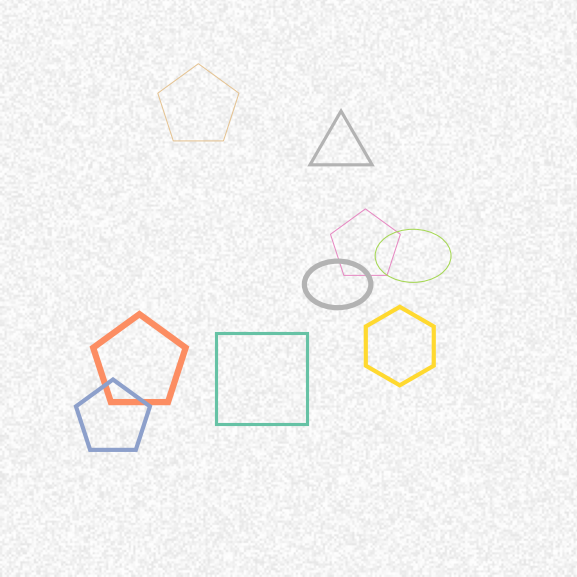[{"shape": "square", "thickness": 1.5, "radius": 0.4, "center": [0.453, 0.344]}, {"shape": "pentagon", "thickness": 3, "radius": 0.42, "center": [0.241, 0.371]}, {"shape": "pentagon", "thickness": 2, "radius": 0.34, "center": [0.196, 0.275]}, {"shape": "pentagon", "thickness": 0.5, "radius": 0.32, "center": [0.633, 0.574]}, {"shape": "oval", "thickness": 0.5, "radius": 0.33, "center": [0.715, 0.556]}, {"shape": "hexagon", "thickness": 2, "radius": 0.34, "center": [0.692, 0.4]}, {"shape": "pentagon", "thickness": 0.5, "radius": 0.37, "center": [0.343, 0.815]}, {"shape": "oval", "thickness": 2.5, "radius": 0.29, "center": [0.585, 0.507]}, {"shape": "triangle", "thickness": 1.5, "radius": 0.31, "center": [0.591, 0.745]}]